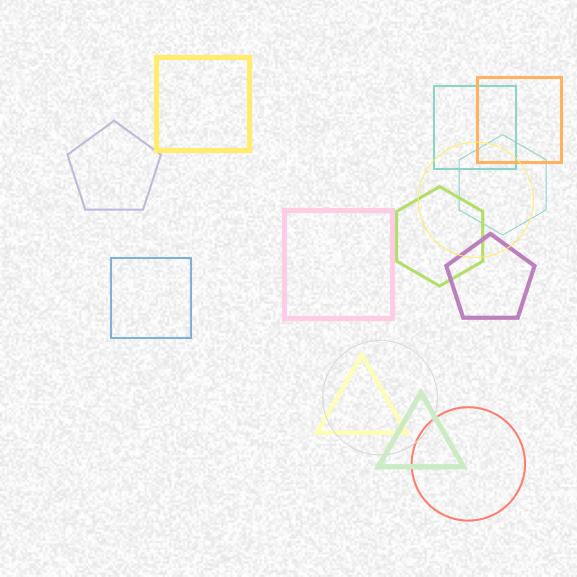[{"shape": "hexagon", "thickness": 0.5, "radius": 0.43, "center": [0.87, 0.679]}, {"shape": "square", "thickness": 1, "radius": 0.36, "center": [0.822, 0.778]}, {"shape": "triangle", "thickness": 2, "radius": 0.45, "center": [0.626, 0.295]}, {"shape": "pentagon", "thickness": 1, "radius": 0.43, "center": [0.198, 0.705]}, {"shape": "circle", "thickness": 1, "radius": 0.49, "center": [0.811, 0.196]}, {"shape": "square", "thickness": 1, "radius": 0.35, "center": [0.262, 0.483]}, {"shape": "square", "thickness": 1.5, "radius": 0.36, "center": [0.899, 0.792]}, {"shape": "hexagon", "thickness": 1.5, "radius": 0.43, "center": [0.761, 0.59]}, {"shape": "square", "thickness": 2.5, "radius": 0.47, "center": [0.585, 0.542]}, {"shape": "circle", "thickness": 0.5, "radius": 0.5, "center": [0.658, 0.311]}, {"shape": "pentagon", "thickness": 2, "radius": 0.4, "center": [0.849, 0.514]}, {"shape": "triangle", "thickness": 2.5, "radius": 0.43, "center": [0.729, 0.234]}, {"shape": "circle", "thickness": 0.5, "radius": 0.5, "center": [0.824, 0.653]}, {"shape": "square", "thickness": 2.5, "radius": 0.4, "center": [0.351, 0.82]}]